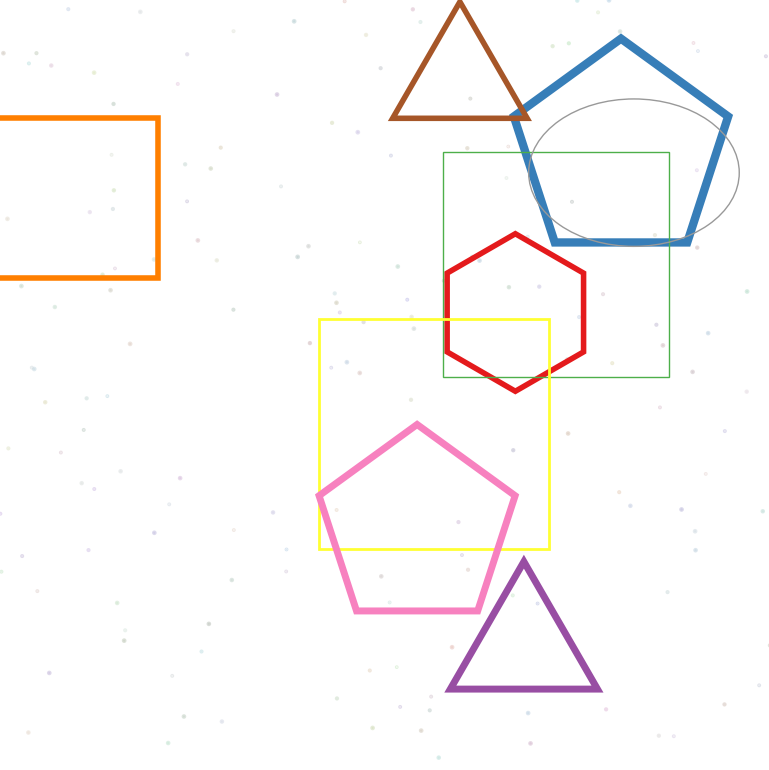[{"shape": "hexagon", "thickness": 2, "radius": 0.51, "center": [0.669, 0.594]}, {"shape": "pentagon", "thickness": 3, "radius": 0.73, "center": [0.806, 0.804]}, {"shape": "square", "thickness": 0.5, "radius": 0.73, "center": [0.722, 0.656]}, {"shape": "triangle", "thickness": 2.5, "radius": 0.55, "center": [0.68, 0.16]}, {"shape": "square", "thickness": 2, "radius": 0.52, "center": [0.101, 0.743]}, {"shape": "square", "thickness": 1, "radius": 0.75, "center": [0.564, 0.437]}, {"shape": "triangle", "thickness": 2, "radius": 0.5, "center": [0.597, 0.897]}, {"shape": "pentagon", "thickness": 2.5, "radius": 0.67, "center": [0.542, 0.315]}, {"shape": "oval", "thickness": 0.5, "radius": 0.68, "center": [0.823, 0.776]}]